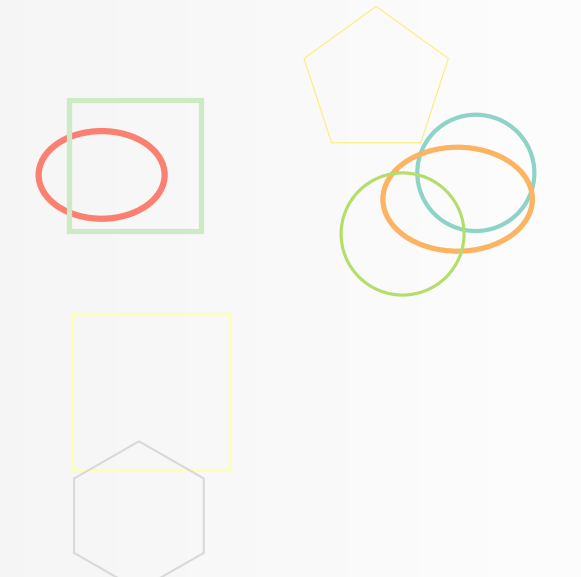[{"shape": "circle", "thickness": 2, "radius": 0.5, "center": [0.819, 0.7]}, {"shape": "square", "thickness": 1.5, "radius": 0.68, "center": [0.26, 0.32]}, {"shape": "oval", "thickness": 3, "radius": 0.54, "center": [0.175, 0.696]}, {"shape": "oval", "thickness": 2.5, "radius": 0.64, "center": [0.787, 0.654]}, {"shape": "circle", "thickness": 1.5, "radius": 0.53, "center": [0.693, 0.594]}, {"shape": "hexagon", "thickness": 1, "radius": 0.64, "center": [0.239, 0.106]}, {"shape": "square", "thickness": 2.5, "radius": 0.57, "center": [0.233, 0.713]}, {"shape": "pentagon", "thickness": 0.5, "radius": 0.65, "center": [0.647, 0.857]}]